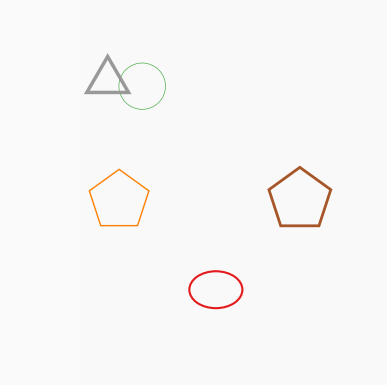[{"shape": "oval", "thickness": 1.5, "radius": 0.34, "center": [0.557, 0.248]}, {"shape": "circle", "thickness": 0.5, "radius": 0.3, "center": [0.367, 0.776]}, {"shape": "pentagon", "thickness": 1, "radius": 0.4, "center": [0.307, 0.479]}, {"shape": "pentagon", "thickness": 2, "radius": 0.42, "center": [0.774, 0.481]}, {"shape": "triangle", "thickness": 2.5, "radius": 0.31, "center": [0.278, 0.791]}]